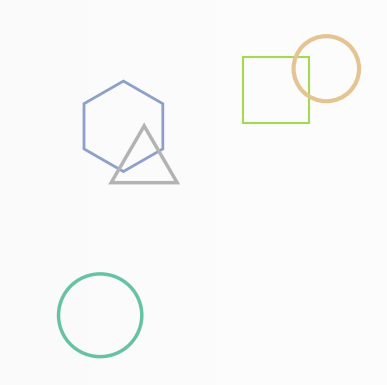[{"shape": "circle", "thickness": 2.5, "radius": 0.54, "center": [0.258, 0.181]}, {"shape": "hexagon", "thickness": 2, "radius": 0.59, "center": [0.318, 0.672]}, {"shape": "square", "thickness": 1.5, "radius": 0.43, "center": [0.711, 0.765]}, {"shape": "circle", "thickness": 3, "radius": 0.42, "center": [0.842, 0.822]}, {"shape": "triangle", "thickness": 2.5, "radius": 0.49, "center": [0.372, 0.575]}]